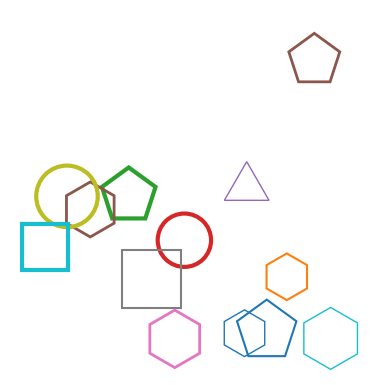[{"shape": "pentagon", "thickness": 1.5, "radius": 0.41, "center": [0.693, 0.141]}, {"shape": "hexagon", "thickness": 1, "radius": 0.3, "center": [0.635, 0.134]}, {"shape": "hexagon", "thickness": 1.5, "radius": 0.3, "center": [0.745, 0.281]}, {"shape": "pentagon", "thickness": 3, "radius": 0.37, "center": [0.334, 0.492]}, {"shape": "circle", "thickness": 3, "radius": 0.35, "center": [0.479, 0.376]}, {"shape": "triangle", "thickness": 1, "radius": 0.33, "center": [0.641, 0.513]}, {"shape": "pentagon", "thickness": 2, "radius": 0.35, "center": [0.816, 0.844]}, {"shape": "hexagon", "thickness": 2, "radius": 0.36, "center": [0.234, 0.456]}, {"shape": "hexagon", "thickness": 2, "radius": 0.37, "center": [0.454, 0.12]}, {"shape": "square", "thickness": 1.5, "radius": 0.38, "center": [0.394, 0.275]}, {"shape": "circle", "thickness": 3, "radius": 0.4, "center": [0.174, 0.49]}, {"shape": "hexagon", "thickness": 1, "radius": 0.4, "center": [0.859, 0.121]}, {"shape": "square", "thickness": 3, "radius": 0.3, "center": [0.117, 0.358]}]